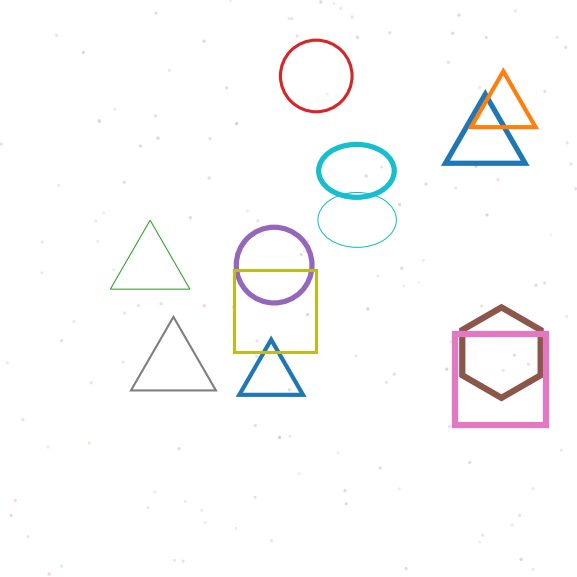[{"shape": "triangle", "thickness": 2, "radius": 0.32, "center": [0.47, 0.347]}, {"shape": "triangle", "thickness": 2.5, "radius": 0.4, "center": [0.84, 0.756]}, {"shape": "triangle", "thickness": 2, "radius": 0.32, "center": [0.872, 0.811]}, {"shape": "triangle", "thickness": 0.5, "radius": 0.4, "center": [0.26, 0.538]}, {"shape": "circle", "thickness": 1.5, "radius": 0.31, "center": [0.548, 0.868]}, {"shape": "circle", "thickness": 2.5, "radius": 0.33, "center": [0.475, 0.54]}, {"shape": "hexagon", "thickness": 3, "radius": 0.39, "center": [0.868, 0.389]}, {"shape": "square", "thickness": 3, "radius": 0.39, "center": [0.867, 0.341]}, {"shape": "triangle", "thickness": 1, "radius": 0.42, "center": [0.3, 0.366]}, {"shape": "square", "thickness": 1.5, "radius": 0.36, "center": [0.476, 0.46]}, {"shape": "oval", "thickness": 2.5, "radius": 0.33, "center": [0.617, 0.703]}, {"shape": "oval", "thickness": 0.5, "radius": 0.34, "center": [0.618, 0.618]}]